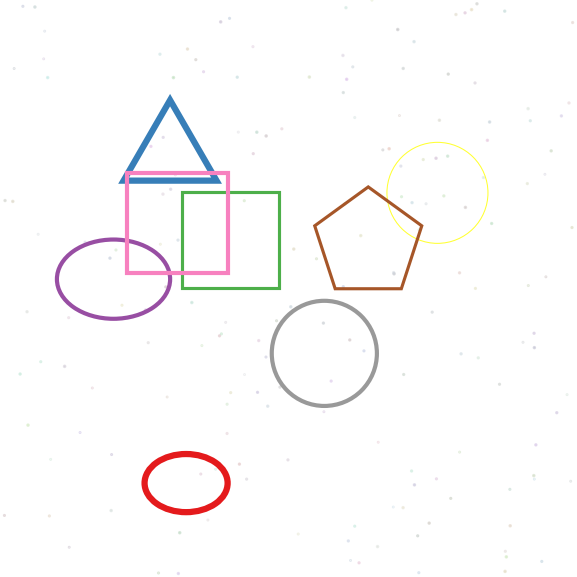[{"shape": "oval", "thickness": 3, "radius": 0.36, "center": [0.322, 0.163]}, {"shape": "triangle", "thickness": 3, "radius": 0.46, "center": [0.295, 0.733]}, {"shape": "square", "thickness": 1.5, "radius": 0.42, "center": [0.399, 0.583]}, {"shape": "oval", "thickness": 2, "radius": 0.49, "center": [0.197, 0.516]}, {"shape": "circle", "thickness": 0.5, "radius": 0.44, "center": [0.757, 0.665]}, {"shape": "pentagon", "thickness": 1.5, "radius": 0.49, "center": [0.638, 0.578]}, {"shape": "square", "thickness": 2, "radius": 0.44, "center": [0.308, 0.613]}, {"shape": "circle", "thickness": 2, "radius": 0.46, "center": [0.562, 0.387]}]